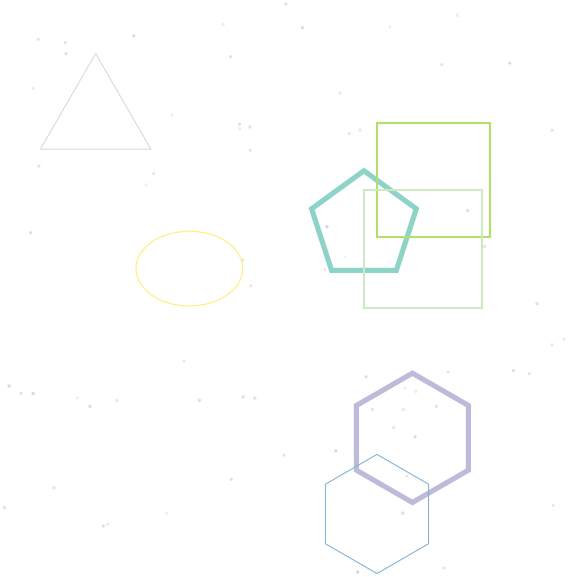[{"shape": "pentagon", "thickness": 2.5, "radius": 0.48, "center": [0.63, 0.608]}, {"shape": "hexagon", "thickness": 2.5, "radius": 0.56, "center": [0.714, 0.241]}, {"shape": "hexagon", "thickness": 0.5, "radius": 0.52, "center": [0.653, 0.109]}, {"shape": "square", "thickness": 1, "radius": 0.49, "center": [0.75, 0.687]}, {"shape": "triangle", "thickness": 0.5, "radius": 0.55, "center": [0.166, 0.796]}, {"shape": "square", "thickness": 1, "radius": 0.51, "center": [0.733, 0.568]}, {"shape": "oval", "thickness": 0.5, "radius": 0.46, "center": [0.328, 0.534]}]